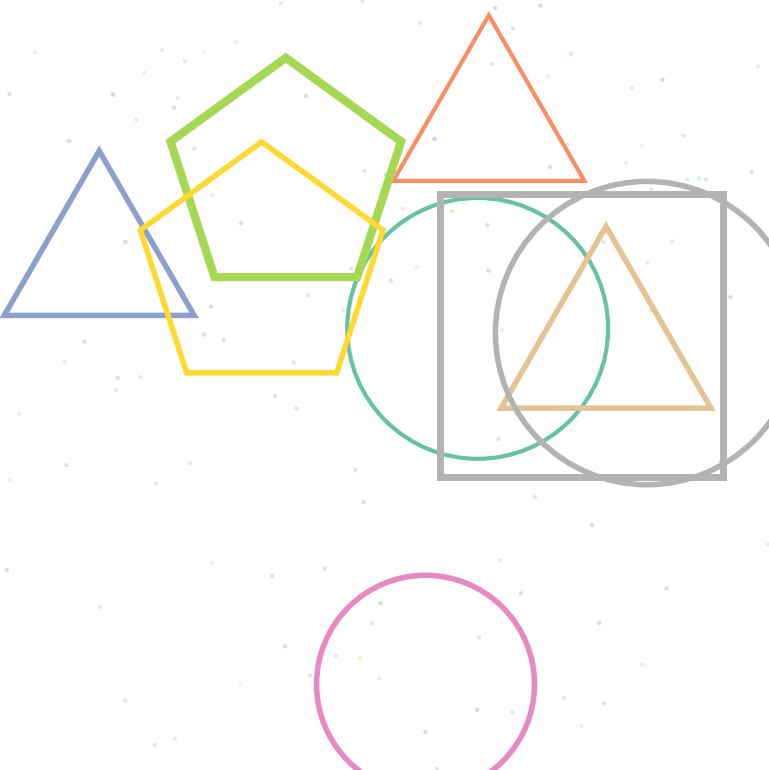[{"shape": "circle", "thickness": 1.5, "radius": 0.85, "center": [0.62, 0.574]}, {"shape": "triangle", "thickness": 1.5, "radius": 0.72, "center": [0.635, 0.837]}, {"shape": "triangle", "thickness": 2, "radius": 0.71, "center": [0.129, 0.662]}, {"shape": "circle", "thickness": 2, "radius": 0.71, "center": [0.553, 0.111]}, {"shape": "pentagon", "thickness": 3, "radius": 0.79, "center": [0.371, 0.768]}, {"shape": "pentagon", "thickness": 2, "radius": 0.83, "center": [0.34, 0.65]}, {"shape": "triangle", "thickness": 2, "radius": 0.79, "center": [0.787, 0.549]}, {"shape": "square", "thickness": 2.5, "radius": 0.92, "center": [0.755, 0.564]}, {"shape": "circle", "thickness": 2, "radius": 0.98, "center": [0.84, 0.567]}]